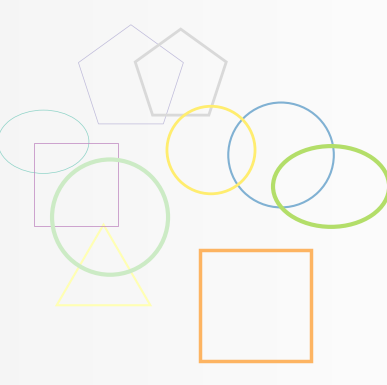[{"shape": "oval", "thickness": 0.5, "radius": 0.59, "center": [0.112, 0.632]}, {"shape": "triangle", "thickness": 1.5, "radius": 0.7, "center": [0.267, 0.277]}, {"shape": "pentagon", "thickness": 0.5, "radius": 0.71, "center": [0.338, 0.793]}, {"shape": "circle", "thickness": 1.5, "radius": 0.68, "center": [0.725, 0.598]}, {"shape": "square", "thickness": 2.5, "radius": 0.72, "center": [0.659, 0.206]}, {"shape": "oval", "thickness": 3, "radius": 0.75, "center": [0.854, 0.516]}, {"shape": "pentagon", "thickness": 2, "radius": 0.62, "center": [0.466, 0.801]}, {"shape": "square", "thickness": 0.5, "radius": 0.54, "center": [0.196, 0.521]}, {"shape": "circle", "thickness": 3, "radius": 0.75, "center": [0.284, 0.436]}, {"shape": "circle", "thickness": 2, "radius": 0.57, "center": [0.544, 0.61]}]